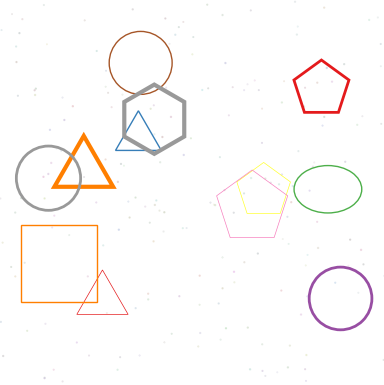[{"shape": "pentagon", "thickness": 2, "radius": 0.38, "center": [0.835, 0.769]}, {"shape": "triangle", "thickness": 0.5, "radius": 0.38, "center": [0.266, 0.222]}, {"shape": "triangle", "thickness": 1, "radius": 0.34, "center": [0.359, 0.644]}, {"shape": "oval", "thickness": 1, "radius": 0.44, "center": [0.852, 0.508]}, {"shape": "circle", "thickness": 2, "radius": 0.41, "center": [0.885, 0.225]}, {"shape": "triangle", "thickness": 3, "radius": 0.44, "center": [0.218, 0.559]}, {"shape": "square", "thickness": 1, "radius": 0.5, "center": [0.154, 0.316]}, {"shape": "pentagon", "thickness": 0.5, "radius": 0.37, "center": [0.685, 0.505]}, {"shape": "circle", "thickness": 1, "radius": 0.41, "center": [0.365, 0.837]}, {"shape": "pentagon", "thickness": 0.5, "radius": 0.49, "center": [0.655, 0.461]}, {"shape": "circle", "thickness": 2, "radius": 0.42, "center": [0.126, 0.537]}, {"shape": "hexagon", "thickness": 3, "radius": 0.45, "center": [0.401, 0.69]}]